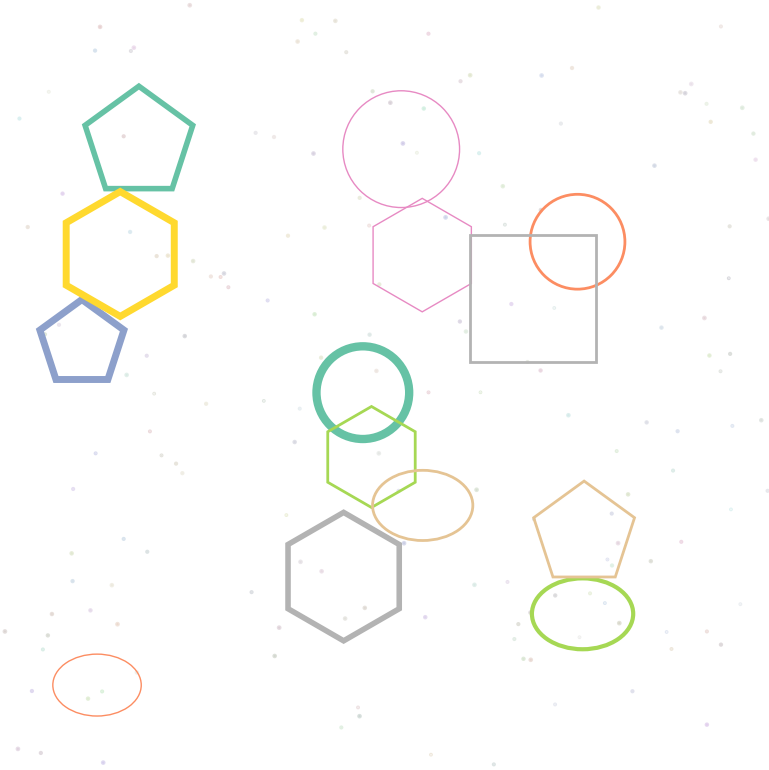[{"shape": "pentagon", "thickness": 2, "radius": 0.37, "center": [0.18, 0.814]}, {"shape": "circle", "thickness": 3, "radius": 0.3, "center": [0.471, 0.49]}, {"shape": "circle", "thickness": 1, "radius": 0.31, "center": [0.75, 0.686]}, {"shape": "oval", "thickness": 0.5, "radius": 0.29, "center": [0.126, 0.11]}, {"shape": "pentagon", "thickness": 2.5, "radius": 0.29, "center": [0.106, 0.554]}, {"shape": "circle", "thickness": 0.5, "radius": 0.38, "center": [0.521, 0.806]}, {"shape": "hexagon", "thickness": 0.5, "radius": 0.37, "center": [0.548, 0.669]}, {"shape": "oval", "thickness": 1.5, "radius": 0.33, "center": [0.757, 0.203]}, {"shape": "hexagon", "thickness": 1, "radius": 0.33, "center": [0.482, 0.407]}, {"shape": "hexagon", "thickness": 2.5, "radius": 0.41, "center": [0.156, 0.67]}, {"shape": "oval", "thickness": 1, "radius": 0.33, "center": [0.549, 0.344]}, {"shape": "pentagon", "thickness": 1, "radius": 0.34, "center": [0.759, 0.306]}, {"shape": "hexagon", "thickness": 2, "radius": 0.42, "center": [0.446, 0.251]}, {"shape": "square", "thickness": 1, "radius": 0.41, "center": [0.692, 0.612]}]